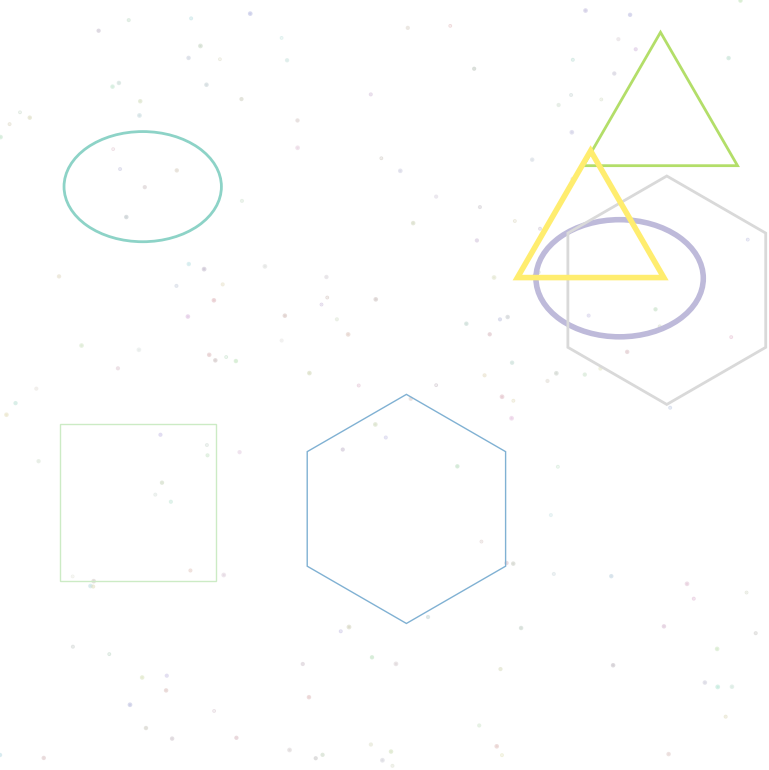[{"shape": "oval", "thickness": 1, "radius": 0.51, "center": [0.185, 0.758]}, {"shape": "oval", "thickness": 2, "radius": 0.54, "center": [0.805, 0.639]}, {"shape": "hexagon", "thickness": 0.5, "radius": 0.74, "center": [0.528, 0.339]}, {"shape": "triangle", "thickness": 1, "radius": 0.58, "center": [0.858, 0.843]}, {"shape": "hexagon", "thickness": 1, "radius": 0.74, "center": [0.866, 0.623]}, {"shape": "square", "thickness": 0.5, "radius": 0.51, "center": [0.179, 0.348]}, {"shape": "triangle", "thickness": 2, "radius": 0.55, "center": [0.767, 0.694]}]